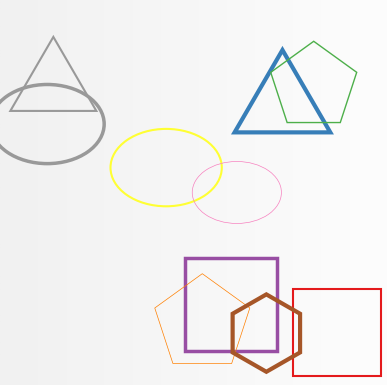[{"shape": "square", "thickness": 1.5, "radius": 0.56, "center": [0.87, 0.137]}, {"shape": "triangle", "thickness": 3, "radius": 0.71, "center": [0.729, 0.727]}, {"shape": "pentagon", "thickness": 1, "radius": 0.58, "center": [0.81, 0.776]}, {"shape": "square", "thickness": 2.5, "radius": 0.6, "center": [0.596, 0.209]}, {"shape": "pentagon", "thickness": 0.5, "radius": 0.64, "center": [0.522, 0.16]}, {"shape": "oval", "thickness": 1.5, "radius": 0.72, "center": [0.429, 0.565]}, {"shape": "hexagon", "thickness": 3, "radius": 0.5, "center": [0.687, 0.135]}, {"shape": "oval", "thickness": 0.5, "radius": 0.58, "center": [0.611, 0.5]}, {"shape": "oval", "thickness": 2.5, "radius": 0.73, "center": [0.122, 0.678]}, {"shape": "triangle", "thickness": 1.5, "radius": 0.64, "center": [0.138, 0.776]}]